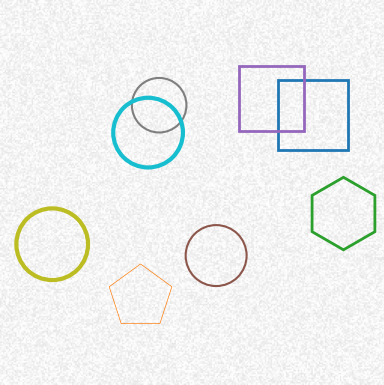[{"shape": "square", "thickness": 2, "radius": 0.45, "center": [0.813, 0.701]}, {"shape": "pentagon", "thickness": 0.5, "radius": 0.43, "center": [0.365, 0.229]}, {"shape": "hexagon", "thickness": 2, "radius": 0.47, "center": [0.892, 0.445]}, {"shape": "square", "thickness": 2, "radius": 0.43, "center": [0.705, 0.744]}, {"shape": "circle", "thickness": 1.5, "radius": 0.4, "center": [0.561, 0.336]}, {"shape": "circle", "thickness": 1.5, "radius": 0.35, "center": [0.413, 0.727]}, {"shape": "circle", "thickness": 3, "radius": 0.47, "center": [0.136, 0.366]}, {"shape": "circle", "thickness": 3, "radius": 0.45, "center": [0.385, 0.656]}]